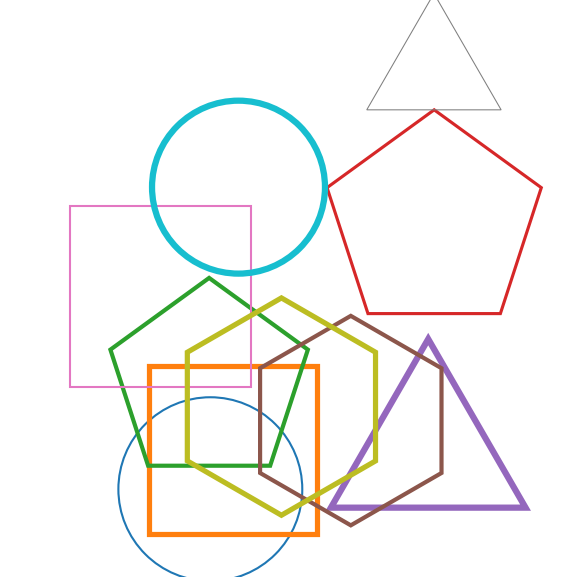[{"shape": "circle", "thickness": 1, "radius": 0.8, "center": [0.364, 0.152]}, {"shape": "square", "thickness": 2.5, "radius": 0.73, "center": [0.404, 0.22]}, {"shape": "pentagon", "thickness": 2, "radius": 0.9, "center": [0.362, 0.338]}, {"shape": "pentagon", "thickness": 1.5, "radius": 0.98, "center": [0.752, 0.614]}, {"shape": "triangle", "thickness": 3, "radius": 0.97, "center": [0.742, 0.217]}, {"shape": "hexagon", "thickness": 2, "radius": 0.91, "center": [0.607, 0.271]}, {"shape": "square", "thickness": 1, "radius": 0.78, "center": [0.278, 0.485]}, {"shape": "triangle", "thickness": 0.5, "radius": 0.67, "center": [0.751, 0.876]}, {"shape": "hexagon", "thickness": 2.5, "radius": 0.94, "center": [0.487, 0.295]}, {"shape": "circle", "thickness": 3, "radius": 0.75, "center": [0.413, 0.675]}]